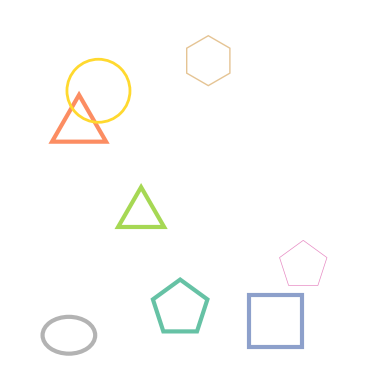[{"shape": "pentagon", "thickness": 3, "radius": 0.37, "center": [0.468, 0.199]}, {"shape": "triangle", "thickness": 3, "radius": 0.41, "center": [0.205, 0.673]}, {"shape": "square", "thickness": 3, "radius": 0.34, "center": [0.716, 0.166]}, {"shape": "pentagon", "thickness": 0.5, "radius": 0.32, "center": [0.788, 0.311]}, {"shape": "triangle", "thickness": 3, "radius": 0.34, "center": [0.367, 0.445]}, {"shape": "circle", "thickness": 2, "radius": 0.41, "center": [0.256, 0.764]}, {"shape": "hexagon", "thickness": 1, "radius": 0.32, "center": [0.541, 0.842]}, {"shape": "oval", "thickness": 3, "radius": 0.34, "center": [0.179, 0.129]}]